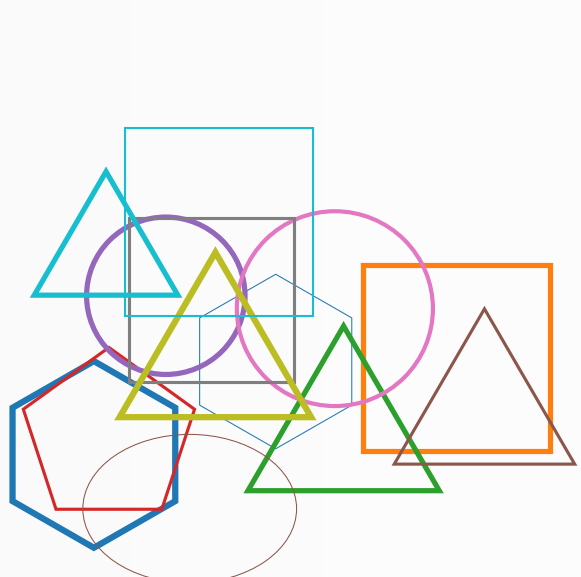[{"shape": "hexagon", "thickness": 0.5, "radius": 0.76, "center": [0.474, 0.373]}, {"shape": "hexagon", "thickness": 3, "radius": 0.81, "center": [0.162, 0.212]}, {"shape": "square", "thickness": 2.5, "radius": 0.81, "center": [0.785, 0.38]}, {"shape": "triangle", "thickness": 2.5, "radius": 0.95, "center": [0.591, 0.244]}, {"shape": "pentagon", "thickness": 1.5, "radius": 0.77, "center": [0.187, 0.243]}, {"shape": "circle", "thickness": 2.5, "radius": 0.68, "center": [0.285, 0.487]}, {"shape": "oval", "thickness": 0.5, "radius": 0.92, "center": [0.326, 0.118]}, {"shape": "triangle", "thickness": 1.5, "radius": 0.9, "center": [0.833, 0.285]}, {"shape": "circle", "thickness": 2, "radius": 0.84, "center": [0.576, 0.465]}, {"shape": "square", "thickness": 1.5, "radius": 0.71, "center": [0.364, 0.48]}, {"shape": "triangle", "thickness": 3, "radius": 0.95, "center": [0.371, 0.372]}, {"shape": "triangle", "thickness": 2.5, "radius": 0.71, "center": [0.182, 0.559]}, {"shape": "square", "thickness": 1, "radius": 0.81, "center": [0.377, 0.615]}]